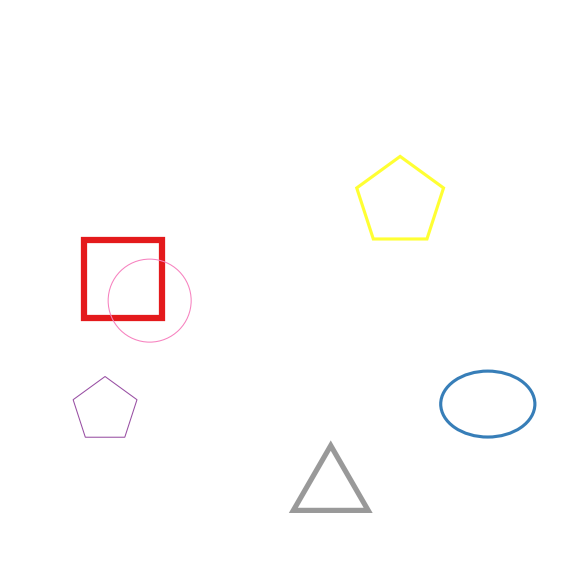[{"shape": "square", "thickness": 3, "radius": 0.34, "center": [0.213, 0.517]}, {"shape": "oval", "thickness": 1.5, "radius": 0.41, "center": [0.845, 0.299]}, {"shape": "pentagon", "thickness": 0.5, "radius": 0.29, "center": [0.182, 0.289]}, {"shape": "pentagon", "thickness": 1.5, "radius": 0.4, "center": [0.693, 0.649]}, {"shape": "circle", "thickness": 0.5, "radius": 0.36, "center": [0.259, 0.479]}, {"shape": "triangle", "thickness": 2.5, "radius": 0.37, "center": [0.573, 0.153]}]